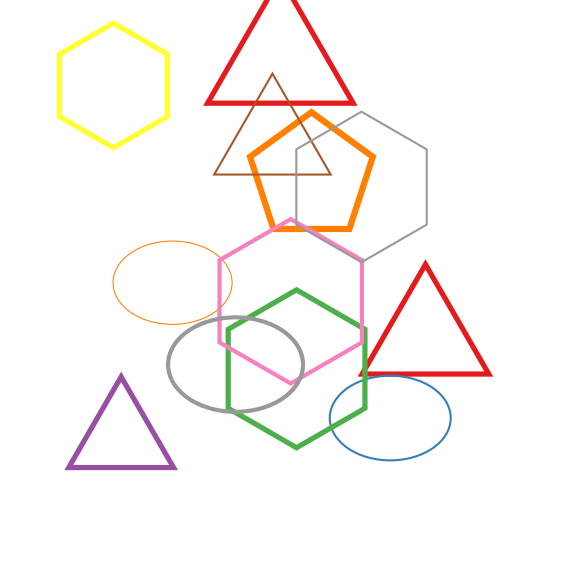[{"shape": "triangle", "thickness": 2.5, "radius": 0.63, "center": [0.737, 0.415]}, {"shape": "triangle", "thickness": 2.5, "radius": 0.73, "center": [0.485, 0.893]}, {"shape": "oval", "thickness": 1, "radius": 0.52, "center": [0.676, 0.275]}, {"shape": "hexagon", "thickness": 2.5, "radius": 0.68, "center": [0.514, 0.361]}, {"shape": "triangle", "thickness": 2.5, "radius": 0.52, "center": [0.21, 0.242]}, {"shape": "pentagon", "thickness": 3, "radius": 0.56, "center": [0.539, 0.693]}, {"shape": "oval", "thickness": 0.5, "radius": 0.52, "center": [0.299, 0.51]}, {"shape": "hexagon", "thickness": 2.5, "radius": 0.54, "center": [0.196, 0.851]}, {"shape": "triangle", "thickness": 1, "radius": 0.58, "center": [0.472, 0.755]}, {"shape": "hexagon", "thickness": 2, "radius": 0.71, "center": [0.503, 0.477]}, {"shape": "hexagon", "thickness": 1, "radius": 0.65, "center": [0.626, 0.675]}, {"shape": "oval", "thickness": 2, "radius": 0.58, "center": [0.408, 0.368]}]